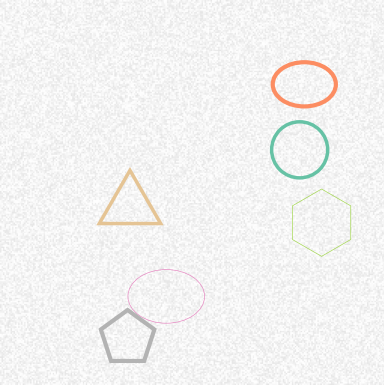[{"shape": "circle", "thickness": 2.5, "radius": 0.36, "center": [0.778, 0.611]}, {"shape": "oval", "thickness": 3, "radius": 0.41, "center": [0.79, 0.781]}, {"shape": "oval", "thickness": 0.5, "radius": 0.5, "center": [0.432, 0.23]}, {"shape": "hexagon", "thickness": 0.5, "radius": 0.44, "center": [0.835, 0.422]}, {"shape": "triangle", "thickness": 2.5, "radius": 0.46, "center": [0.338, 0.465]}, {"shape": "pentagon", "thickness": 3, "radius": 0.37, "center": [0.331, 0.122]}]